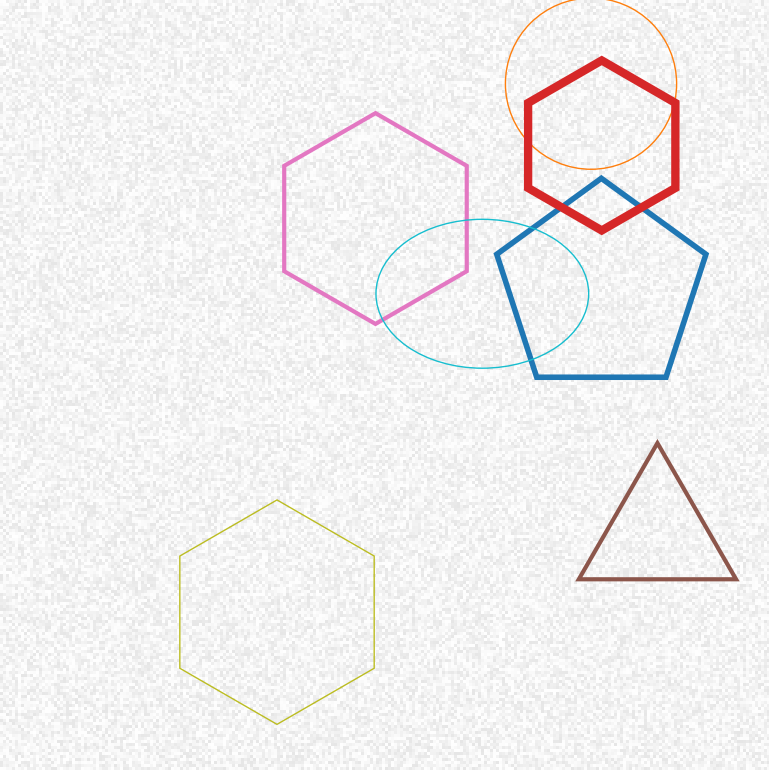[{"shape": "pentagon", "thickness": 2, "radius": 0.71, "center": [0.781, 0.626]}, {"shape": "circle", "thickness": 0.5, "radius": 0.56, "center": [0.768, 0.891]}, {"shape": "hexagon", "thickness": 3, "radius": 0.55, "center": [0.781, 0.811]}, {"shape": "triangle", "thickness": 1.5, "radius": 0.59, "center": [0.854, 0.307]}, {"shape": "hexagon", "thickness": 1.5, "radius": 0.68, "center": [0.488, 0.716]}, {"shape": "hexagon", "thickness": 0.5, "radius": 0.73, "center": [0.36, 0.205]}, {"shape": "oval", "thickness": 0.5, "radius": 0.69, "center": [0.626, 0.619]}]